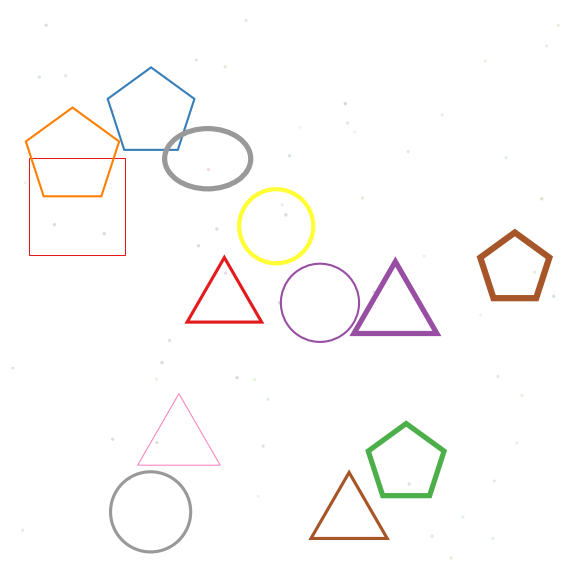[{"shape": "triangle", "thickness": 1.5, "radius": 0.37, "center": [0.388, 0.479]}, {"shape": "square", "thickness": 0.5, "radius": 0.42, "center": [0.134, 0.642]}, {"shape": "pentagon", "thickness": 1, "radius": 0.39, "center": [0.262, 0.803]}, {"shape": "pentagon", "thickness": 2.5, "radius": 0.35, "center": [0.703, 0.197]}, {"shape": "triangle", "thickness": 2.5, "radius": 0.41, "center": [0.685, 0.463]}, {"shape": "circle", "thickness": 1, "radius": 0.34, "center": [0.554, 0.475]}, {"shape": "pentagon", "thickness": 1, "radius": 0.42, "center": [0.126, 0.728]}, {"shape": "circle", "thickness": 2, "radius": 0.32, "center": [0.478, 0.607]}, {"shape": "pentagon", "thickness": 3, "radius": 0.31, "center": [0.891, 0.534]}, {"shape": "triangle", "thickness": 1.5, "radius": 0.38, "center": [0.604, 0.105]}, {"shape": "triangle", "thickness": 0.5, "radius": 0.41, "center": [0.31, 0.235]}, {"shape": "oval", "thickness": 2.5, "radius": 0.37, "center": [0.36, 0.724]}, {"shape": "circle", "thickness": 1.5, "radius": 0.35, "center": [0.261, 0.113]}]